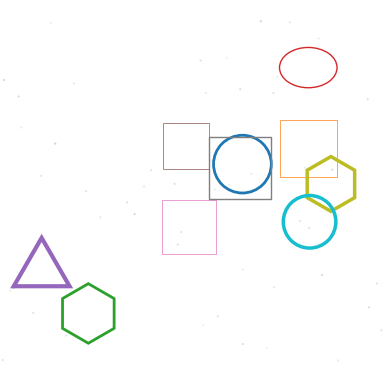[{"shape": "circle", "thickness": 2, "radius": 0.37, "center": [0.63, 0.574]}, {"shape": "square", "thickness": 0.5, "radius": 0.37, "center": [0.8, 0.615]}, {"shape": "hexagon", "thickness": 2, "radius": 0.39, "center": [0.229, 0.186]}, {"shape": "oval", "thickness": 1, "radius": 0.37, "center": [0.801, 0.824]}, {"shape": "triangle", "thickness": 3, "radius": 0.42, "center": [0.108, 0.298]}, {"shape": "square", "thickness": 0.5, "radius": 0.3, "center": [0.483, 0.62]}, {"shape": "square", "thickness": 0.5, "radius": 0.35, "center": [0.491, 0.411]}, {"shape": "square", "thickness": 1, "radius": 0.4, "center": [0.624, 0.563]}, {"shape": "hexagon", "thickness": 2.5, "radius": 0.36, "center": [0.86, 0.522]}, {"shape": "circle", "thickness": 2.5, "radius": 0.34, "center": [0.804, 0.424]}]